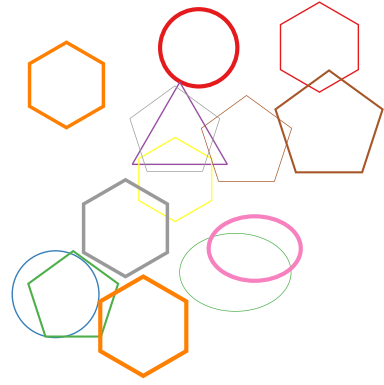[{"shape": "circle", "thickness": 3, "radius": 0.5, "center": [0.516, 0.876]}, {"shape": "hexagon", "thickness": 1, "radius": 0.58, "center": [0.83, 0.878]}, {"shape": "circle", "thickness": 1, "radius": 0.56, "center": [0.144, 0.236]}, {"shape": "pentagon", "thickness": 1.5, "radius": 0.61, "center": [0.19, 0.225]}, {"shape": "oval", "thickness": 0.5, "radius": 0.72, "center": [0.611, 0.293]}, {"shape": "triangle", "thickness": 1, "radius": 0.71, "center": [0.467, 0.644]}, {"shape": "hexagon", "thickness": 2.5, "radius": 0.55, "center": [0.173, 0.779]}, {"shape": "hexagon", "thickness": 3, "radius": 0.64, "center": [0.372, 0.153]}, {"shape": "hexagon", "thickness": 1, "radius": 0.55, "center": [0.455, 0.534]}, {"shape": "pentagon", "thickness": 1.5, "radius": 0.73, "center": [0.855, 0.671]}, {"shape": "pentagon", "thickness": 0.5, "radius": 0.62, "center": [0.64, 0.629]}, {"shape": "oval", "thickness": 3, "radius": 0.6, "center": [0.662, 0.354]}, {"shape": "pentagon", "thickness": 0.5, "radius": 0.61, "center": [0.454, 0.654]}, {"shape": "hexagon", "thickness": 2.5, "radius": 0.63, "center": [0.326, 0.407]}]